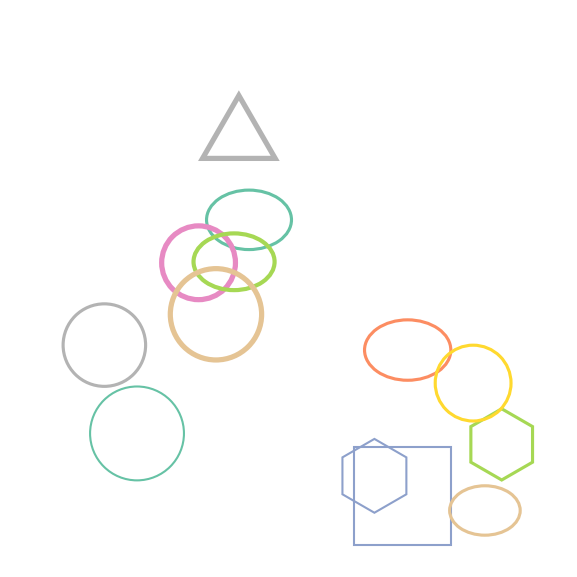[{"shape": "oval", "thickness": 1.5, "radius": 0.37, "center": [0.431, 0.618]}, {"shape": "circle", "thickness": 1, "radius": 0.41, "center": [0.237, 0.249]}, {"shape": "oval", "thickness": 1.5, "radius": 0.37, "center": [0.706, 0.393]}, {"shape": "square", "thickness": 1, "radius": 0.42, "center": [0.697, 0.14]}, {"shape": "hexagon", "thickness": 1, "radius": 0.32, "center": [0.648, 0.175]}, {"shape": "circle", "thickness": 2.5, "radius": 0.32, "center": [0.344, 0.544]}, {"shape": "oval", "thickness": 2, "radius": 0.35, "center": [0.405, 0.546]}, {"shape": "hexagon", "thickness": 1.5, "radius": 0.31, "center": [0.869, 0.23]}, {"shape": "circle", "thickness": 1.5, "radius": 0.33, "center": [0.819, 0.336]}, {"shape": "circle", "thickness": 2.5, "radius": 0.4, "center": [0.374, 0.455]}, {"shape": "oval", "thickness": 1.5, "radius": 0.31, "center": [0.84, 0.115]}, {"shape": "triangle", "thickness": 2.5, "radius": 0.36, "center": [0.414, 0.761]}, {"shape": "circle", "thickness": 1.5, "radius": 0.36, "center": [0.181, 0.402]}]